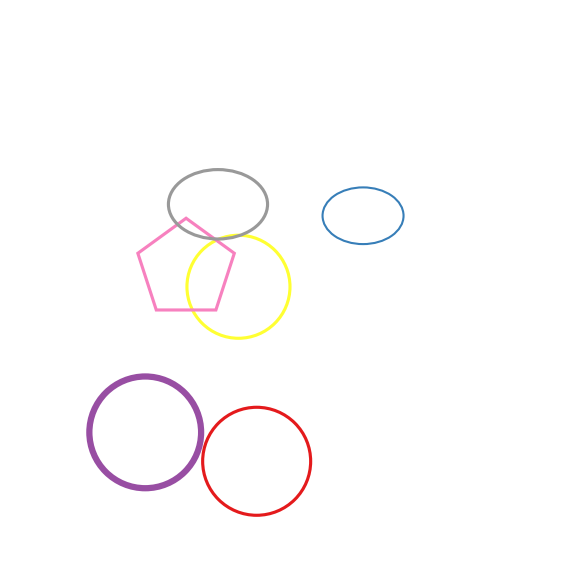[{"shape": "circle", "thickness": 1.5, "radius": 0.47, "center": [0.444, 0.2]}, {"shape": "oval", "thickness": 1, "radius": 0.35, "center": [0.629, 0.626]}, {"shape": "circle", "thickness": 3, "radius": 0.48, "center": [0.251, 0.25]}, {"shape": "circle", "thickness": 1.5, "radius": 0.45, "center": [0.413, 0.503]}, {"shape": "pentagon", "thickness": 1.5, "radius": 0.44, "center": [0.322, 0.533]}, {"shape": "oval", "thickness": 1.5, "radius": 0.43, "center": [0.377, 0.645]}]